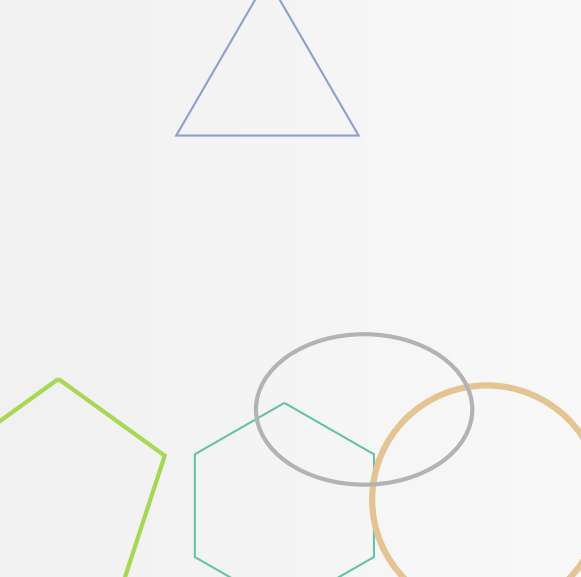[{"shape": "hexagon", "thickness": 1, "radius": 0.89, "center": [0.489, 0.124]}, {"shape": "triangle", "thickness": 1, "radius": 0.91, "center": [0.46, 0.855]}, {"shape": "pentagon", "thickness": 2, "radius": 0.96, "center": [0.1, 0.151]}, {"shape": "circle", "thickness": 3, "radius": 0.99, "center": [0.837, 0.134]}, {"shape": "oval", "thickness": 2, "radius": 0.93, "center": [0.626, 0.29]}]